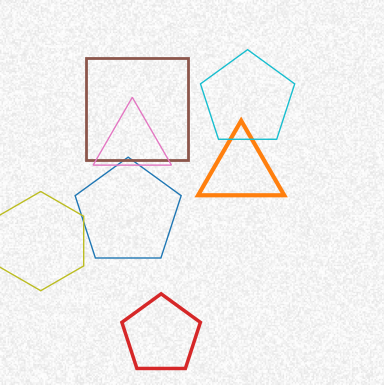[{"shape": "pentagon", "thickness": 1, "radius": 0.72, "center": [0.333, 0.447]}, {"shape": "triangle", "thickness": 3, "radius": 0.65, "center": [0.626, 0.557]}, {"shape": "pentagon", "thickness": 2.5, "radius": 0.54, "center": [0.419, 0.13]}, {"shape": "square", "thickness": 2, "radius": 0.66, "center": [0.356, 0.717]}, {"shape": "triangle", "thickness": 1, "radius": 0.59, "center": [0.344, 0.63]}, {"shape": "hexagon", "thickness": 1, "radius": 0.64, "center": [0.106, 0.374]}, {"shape": "pentagon", "thickness": 1, "radius": 0.64, "center": [0.643, 0.742]}]